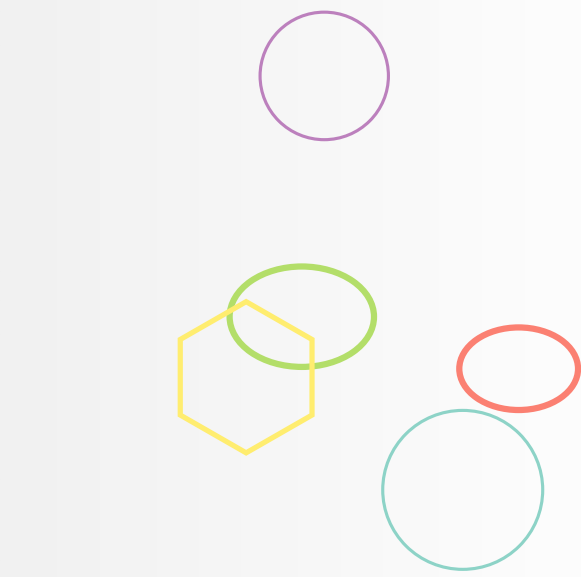[{"shape": "circle", "thickness": 1.5, "radius": 0.69, "center": [0.796, 0.151]}, {"shape": "oval", "thickness": 3, "radius": 0.51, "center": [0.892, 0.361]}, {"shape": "oval", "thickness": 3, "radius": 0.62, "center": [0.519, 0.451]}, {"shape": "circle", "thickness": 1.5, "radius": 0.55, "center": [0.558, 0.868]}, {"shape": "hexagon", "thickness": 2.5, "radius": 0.65, "center": [0.423, 0.346]}]